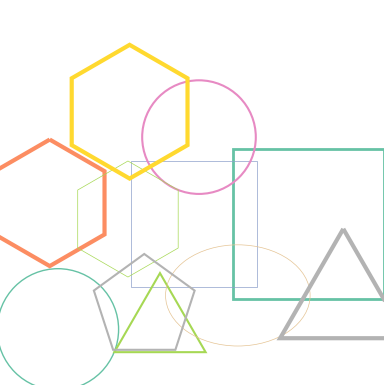[{"shape": "circle", "thickness": 1, "radius": 0.79, "center": [0.15, 0.144]}, {"shape": "square", "thickness": 2, "radius": 0.98, "center": [0.802, 0.418]}, {"shape": "hexagon", "thickness": 3, "radius": 0.82, "center": [0.129, 0.473]}, {"shape": "square", "thickness": 0.5, "radius": 0.81, "center": [0.503, 0.418]}, {"shape": "circle", "thickness": 1.5, "radius": 0.74, "center": [0.517, 0.644]}, {"shape": "triangle", "thickness": 1.5, "radius": 0.68, "center": [0.416, 0.154]}, {"shape": "hexagon", "thickness": 0.5, "radius": 0.75, "center": [0.332, 0.431]}, {"shape": "hexagon", "thickness": 3, "radius": 0.87, "center": [0.337, 0.71]}, {"shape": "oval", "thickness": 0.5, "radius": 0.94, "center": [0.618, 0.233]}, {"shape": "triangle", "thickness": 3, "radius": 0.95, "center": [0.892, 0.216]}, {"shape": "pentagon", "thickness": 1.5, "radius": 0.69, "center": [0.375, 0.203]}]